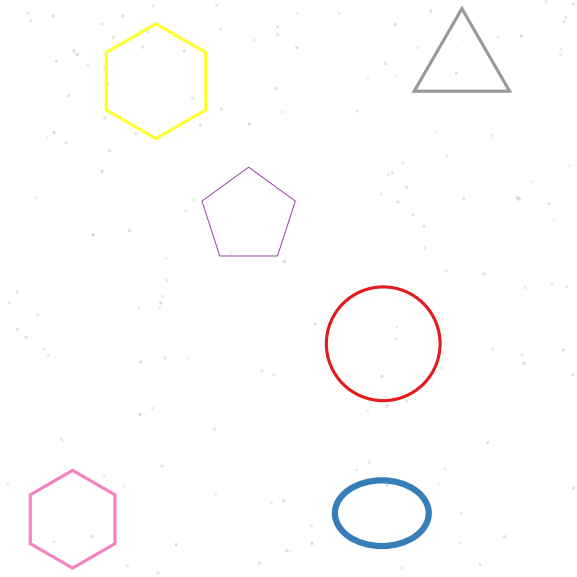[{"shape": "circle", "thickness": 1.5, "radius": 0.49, "center": [0.664, 0.404]}, {"shape": "oval", "thickness": 3, "radius": 0.41, "center": [0.661, 0.11]}, {"shape": "pentagon", "thickness": 0.5, "radius": 0.43, "center": [0.431, 0.625]}, {"shape": "hexagon", "thickness": 1.5, "radius": 0.5, "center": [0.27, 0.859]}, {"shape": "hexagon", "thickness": 1.5, "radius": 0.42, "center": [0.126, 0.1]}, {"shape": "triangle", "thickness": 1.5, "radius": 0.48, "center": [0.8, 0.889]}]